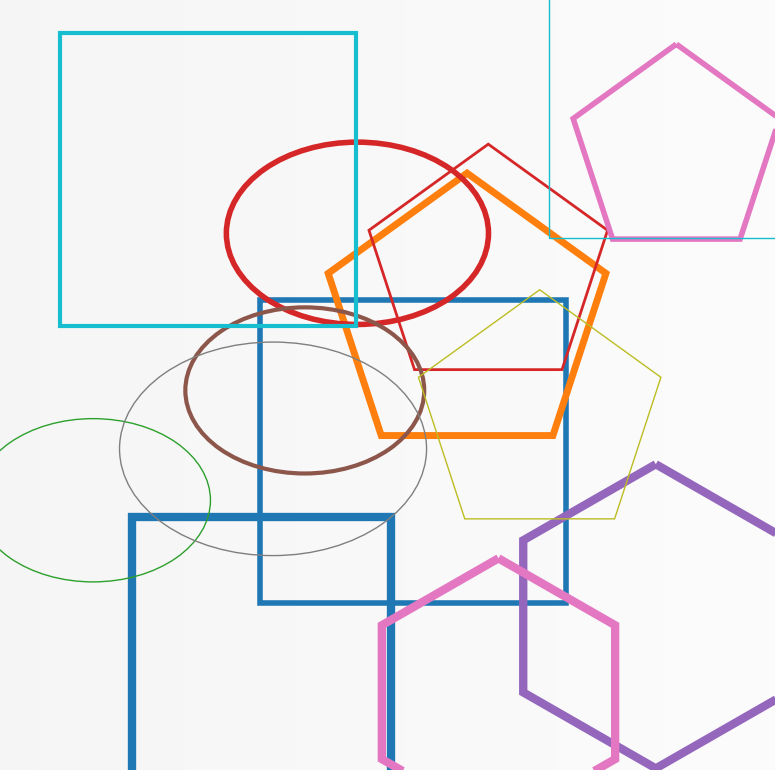[{"shape": "square", "thickness": 3, "radius": 0.83, "center": [0.338, 0.162]}, {"shape": "square", "thickness": 2, "radius": 0.98, "center": [0.533, 0.414]}, {"shape": "pentagon", "thickness": 2.5, "radius": 0.94, "center": [0.603, 0.587]}, {"shape": "oval", "thickness": 0.5, "radius": 0.76, "center": [0.12, 0.35]}, {"shape": "oval", "thickness": 2, "radius": 0.85, "center": [0.461, 0.697]}, {"shape": "pentagon", "thickness": 1, "radius": 0.81, "center": [0.63, 0.651]}, {"shape": "hexagon", "thickness": 3, "radius": 0.99, "center": [0.846, 0.2]}, {"shape": "oval", "thickness": 1.5, "radius": 0.77, "center": [0.393, 0.493]}, {"shape": "pentagon", "thickness": 2, "radius": 0.7, "center": [0.873, 0.803]}, {"shape": "hexagon", "thickness": 3, "radius": 0.87, "center": [0.643, 0.101]}, {"shape": "oval", "thickness": 0.5, "radius": 0.99, "center": [0.352, 0.417]}, {"shape": "pentagon", "thickness": 0.5, "radius": 0.82, "center": [0.696, 0.459]}, {"shape": "square", "thickness": 0.5, "radius": 0.85, "center": [0.878, 0.862]}, {"shape": "square", "thickness": 1.5, "radius": 0.95, "center": [0.268, 0.767]}]